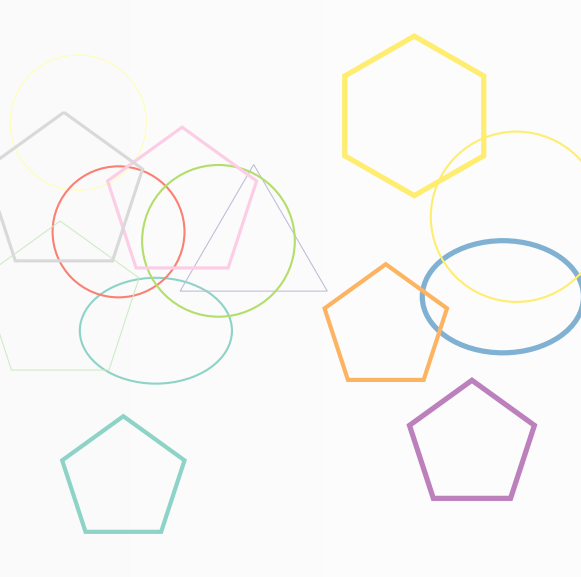[{"shape": "oval", "thickness": 1, "radius": 0.65, "center": [0.268, 0.426]}, {"shape": "pentagon", "thickness": 2, "radius": 0.55, "center": [0.212, 0.168]}, {"shape": "circle", "thickness": 0.5, "radius": 0.59, "center": [0.135, 0.787]}, {"shape": "triangle", "thickness": 0.5, "radius": 0.73, "center": [0.436, 0.568]}, {"shape": "circle", "thickness": 1, "radius": 0.57, "center": [0.204, 0.598]}, {"shape": "oval", "thickness": 2.5, "radius": 0.69, "center": [0.865, 0.485]}, {"shape": "pentagon", "thickness": 2, "radius": 0.55, "center": [0.664, 0.431]}, {"shape": "circle", "thickness": 1, "radius": 0.66, "center": [0.376, 0.582]}, {"shape": "pentagon", "thickness": 1.5, "radius": 0.67, "center": [0.313, 0.644]}, {"shape": "pentagon", "thickness": 1.5, "radius": 0.71, "center": [0.11, 0.662]}, {"shape": "pentagon", "thickness": 2.5, "radius": 0.57, "center": [0.812, 0.228]}, {"shape": "pentagon", "thickness": 0.5, "radius": 0.71, "center": [0.104, 0.474]}, {"shape": "hexagon", "thickness": 2.5, "radius": 0.69, "center": [0.713, 0.798]}, {"shape": "circle", "thickness": 1, "radius": 0.74, "center": [0.889, 0.624]}]